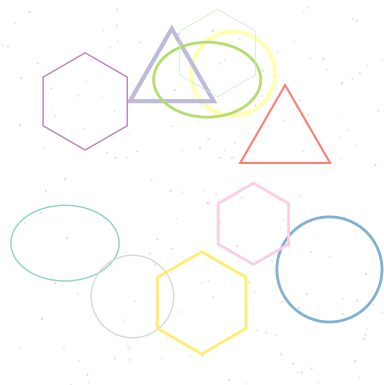[{"shape": "oval", "thickness": 1, "radius": 0.7, "center": [0.169, 0.368]}, {"shape": "circle", "thickness": 3, "radius": 0.54, "center": [0.605, 0.809]}, {"shape": "triangle", "thickness": 3, "radius": 0.63, "center": [0.446, 0.8]}, {"shape": "triangle", "thickness": 1.5, "radius": 0.67, "center": [0.741, 0.644]}, {"shape": "circle", "thickness": 2, "radius": 0.68, "center": [0.856, 0.3]}, {"shape": "oval", "thickness": 2, "radius": 0.7, "center": [0.538, 0.793]}, {"shape": "hexagon", "thickness": 2, "radius": 0.53, "center": [0.658, 0.419]}, {"shape": "circle", "thickness": 1, "radius": 0.54, "center": [0.344, 0.23]}, {"shape": "hexagon", "thickness": 1, "radius": 0.63, "center": [0.221, 0.737]}, {"shape": "hexagon", "thickness": 0.5, "radius": 0.57, "center": [0.565, 0.862]}, {"shape": "hexagon", "thickness": 2, "radius": 0.66, "center": [0.524, 0.213]}]